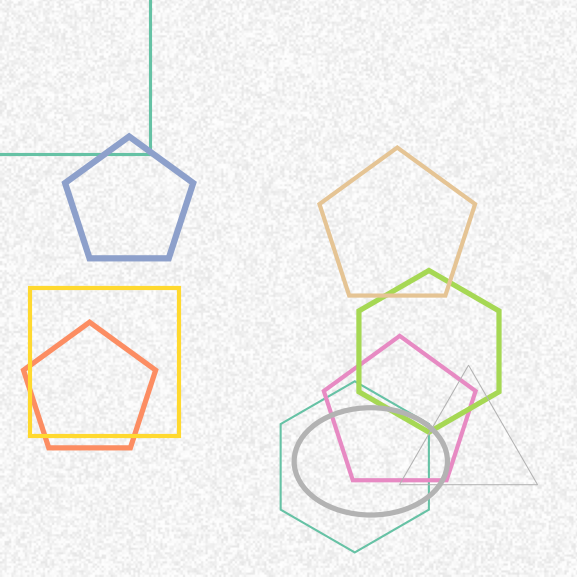[{"shape": "hexagon", "thickness": 1, "radius": 0.74, "center": [0.614, 0.191]}, {"shape": "square", "thickness": 1.5, "radius": 0.75, "center": [0.11, 0.882]}, {"shape": "pentagon", "thickness": 2.5, "radius": 0.6, "center": [0.155, 0.321]}, {"shape": "pentagon", "thickness": 3, "radius": 0.58, "center": [0.224, 0.646]}, {"shape": "pentagon", "thickness": 2, "radius": 0.69, "center": [0.692, 0.279]}, {"shape": "hexagon", "thickness": 2.5, "radius": 0.7, "center": [0.743, 0.391]}, {"shape": "square", "thickness": 2, "radius": 0.64, "center": [0.181, 0.373]}, {"shape": "pentagon", "thickness": 2, "radius": 0.71, "center": [0.688, 0.602]}, {"shape": "oval", "thickness": 2.5, "radius": 0.66, "center": [0.642, 0.2]}, {"shape": "triangle", "thickness": 0.5, "radius": 0.69, "center": [0.811, 0.229]}]